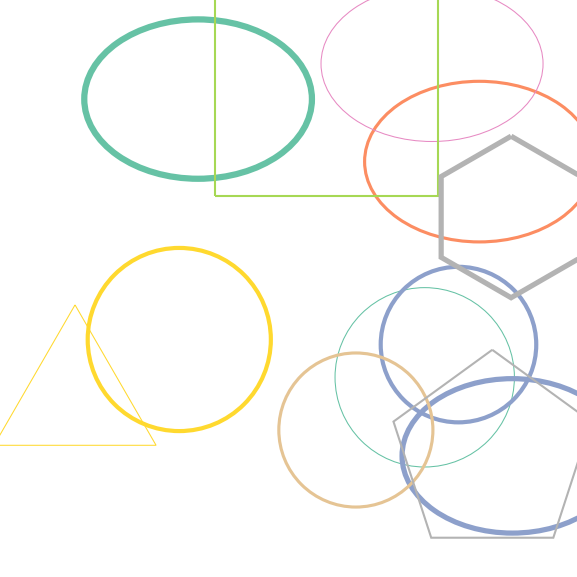[{"shape": "circle", "thickness": 0.5, "radius": 0.78, "center": [0.735, 0.346]}, {"shape": "oval", "thickness": 3, "radius": 0.99, "center": [0.343, 0.828]}, {"shape": "oval", "thickness": 1.5, "radius": 0.99, "center": [0.83, 0.719]}, {"shape": "oval", "thickness": 2.5, "radius": 0.96, "center": [0.887, 0.21]}, {"shape": "circle", "thickness": 2, "radius": 0.67, "center": [0.794, 0.402]}, {"shape": "oval", "thickness": 0.5, "radius": 0.96, "center": [0.748, 0.889]}, {"shape": "square", "thickness": 1, "radius": 0.96, "center": [0.565, 0.852]}, {"shape": "triangle", "thickness": 0.5, "radius": 0.81, "center": [0.13, 0.309]}, {"shape": "circle", "thickness": 2, "radius": 0.79, "center": [0.31, 0.411]}, {"shape": "circle", "thickness": 1.5, "radius": 0.67, "center": [0.616, 0.255]}, {"shape": "hexagon", "thickness": 2.5, "radius": 0.7, "center": [0.885, 0.623]}, {"shape": "pentagon", "thickness": 1, "radius": 0.9, "center": [0.852, 0.214]}]